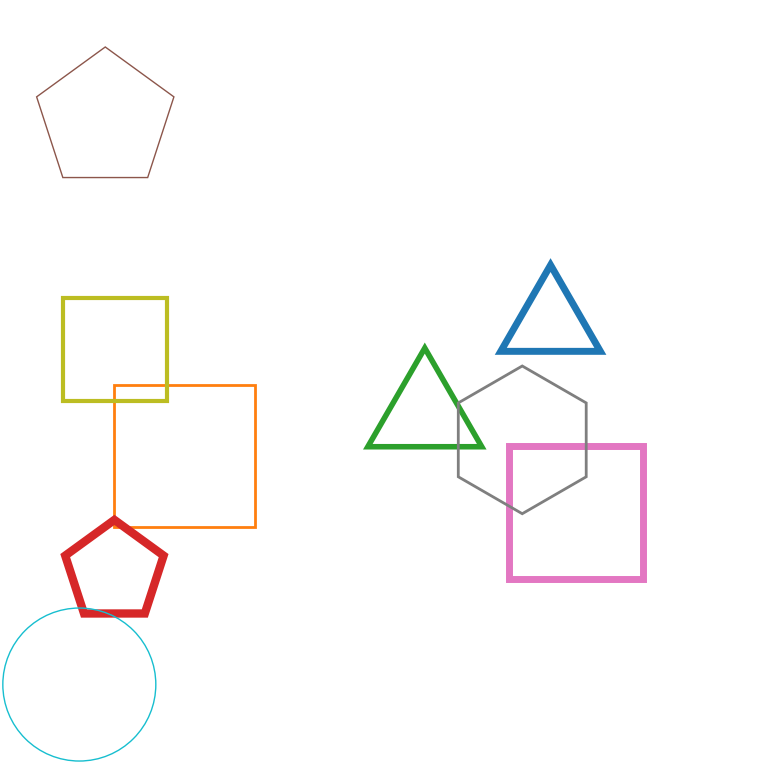[{"shape": "triangle", "thickness": 2.5, "radius": 0.37, "center": [0.715, 0.581]}, {"shape": "square", "thickness": 1, "radius": 0.46, "center": [0.24, 0.408]}, {"shape": "triangle", "thickness": 2, "radius": 0.43, "center": [0.552, 0.463]}, {"shape": "pentagon", "thickness": 3, "radius": 0.34, "center": [0.149, 0.258]}, {"shape": "pentagon", "thickness": 0.5, "radius": 0.47, "center": [0.137, 0.845]}, {"shape": "square", "thickness": 2.5, "radius": 0.43, "center": [0.748, 0.334]}, {"shape": "hexagon", "thickness": 1, "radius": 0.48, "center": [0.678, 0.429]}, {"shape": "square", "thickness": 1.5, "radius": 0.34, "center": [0.149, 0.546]}, {"shape": "circle", "thickness": 0.5, "radius": 0.5, "center": [0.103, 0.111]}]